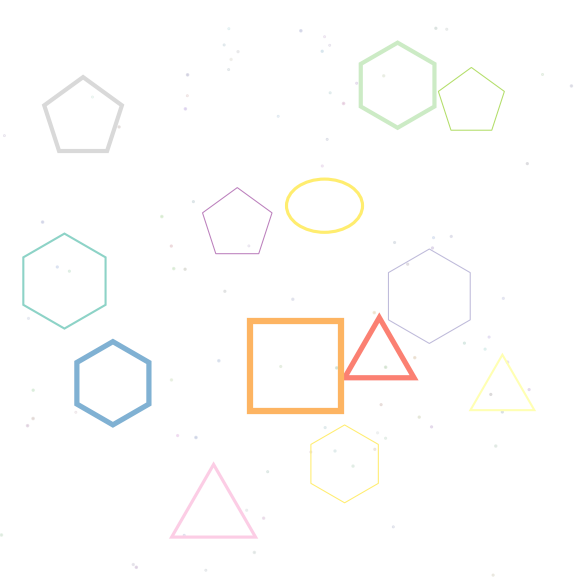[{"shape": "hexagon", "thickness": 1, "radius": 0.41, "center": [0.112, 0.512]}, {"shape": "triangle", "thickness": 1, "radius": 0.32, "center": [0.87, 0.321]}, {"shape": "hexagon", "thickness": 0.5, "radius": 0.41, "center": [0.743, 0.486]}, {"shape": "triangle", "thickness": 2.5, "radius": 0.35, "center": [0.657, 0.38]}, {"shape": "hexagon", "thickness": 2.5, "radius": 0.36, "center": [0.195, 0.336]}, {"shape": "square", "thickness": 3, "radius": 0.39, "center": [0.512, 0.366]}, {"shape": "pentagon", "thickness": 0.5, "radius": 0.3, "center": [0.816, 0.822]}, {"shape": "triangle", "thickness": 1.5, "radius": 0.42, "center": [0.37, 0.111]}, {"shape": "pentagon", "thickness": 2, "radius": 0.35, "center": [0.144, 0.795]}, {"shape": "pentagon", "thickness": 0.5, "radius": 0.32, "center": [0.411, 0.611]}, {"shape": "hexagon", "thickness": 2, "radius": 0.37, "center": [0.689, 0.852]}, {"shape": "oval", "thickness": 1.5, "radius": 0.33, "center": [0.562, 0.643]}, {"shape": "hexagon", "thickness": 0.5, "radius": 0.34, "center": [0.597, 0.196]}]